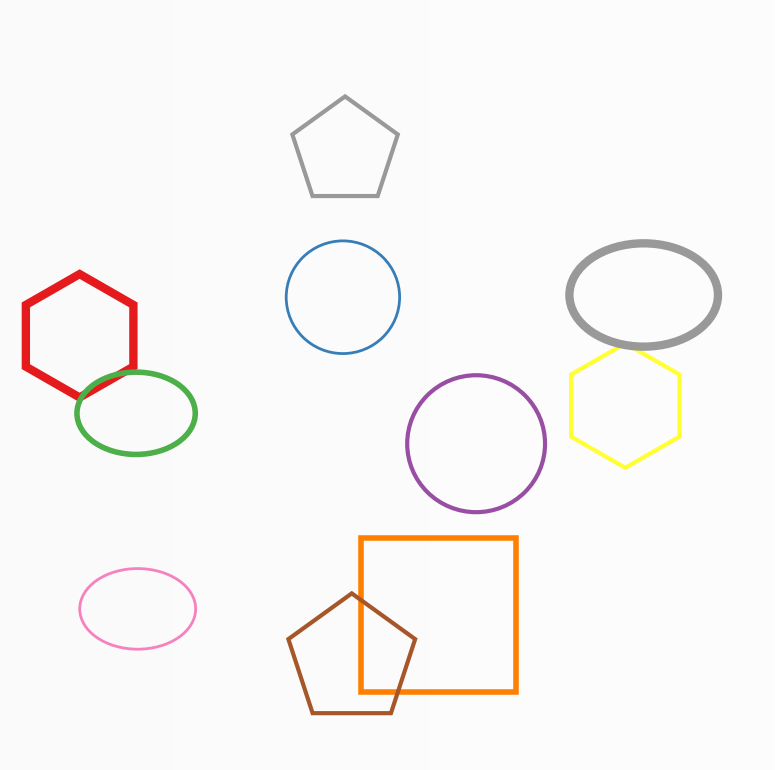[{"shape": "hexagon", "thickness": 3, "radius": 0.4, "center": [0.103, 0.564]}, {"shape": "circle", "thickness": 1, "radius": 0.37, "center": [0.442, 0.614]}, {"shape": "oval", "thickness": 2, "radius": 0.38, "center": [0.176, 0.463]}, {"shape": "circle", "thickness": 1.5, "radius": 0.44, "center": [0.614, 0.424]}, {"shape": "square", "thickness": 2, "radius": 0.5, "center": [0.566, 0.202]}, {"shape": "hexagon", "thickness": 1.5, "radius": 0.4, "center": [0.807, 0.473]}, {"shape": "pentagon", "thickness": 1.5, "radius": 0.43, "center": [0.454, 0.143]}, {"shape": "oval", "thickness": 1, "radius": 0.37, "center": [0.178, 0.209]}, {"shape": "oval", "thickness": 3, "radius": 0.48, "center": [0.831, 0.617]}, {"shape": "pentagon", "thickness": 1.5, "radius": 0.36, "center": [0.445, 0.803]}]